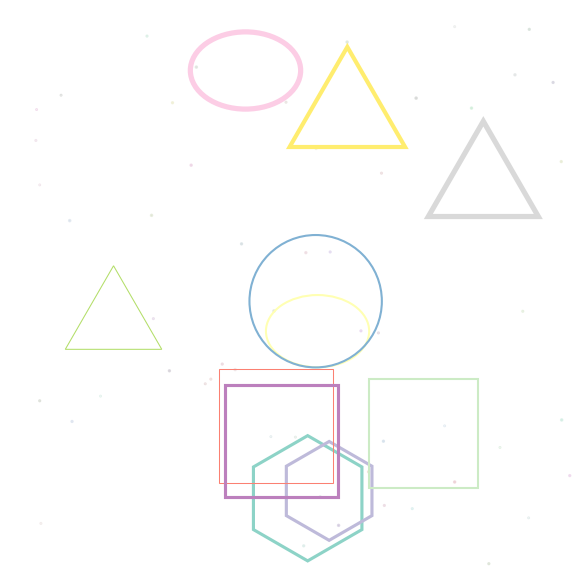[{"shape": "hexagon", "thickness": 1.5, "radius": 0.54, "center": [0.533, 0.136]}, {"shape": "oval", "thickness": 1, "radius": 0.45, "center": [0.55, 0.426]}, {"shape": "hexagon", "thickness": 1.5, "radius": 0.43, "center": [0.57, 0.149]}, {"shape": "square", "thickness": 0.5, "radius": 0.49, "center": [0.479, 0.262]}, {"shape": "circle", "thickness": 1, "radius": 0.57, "center": [0.547, 0.478]}, {"shape": "triangle", "thickness": 0.5, "radius": 0.48, "center": [0.197, 0.442]}, {"shape": "oval", "thickness": 2.5, "radius": 0.48, "center": [0.425, 0.877]}, {"shape": "triangle", "thickness": 2.5, "radius": 0.55, "center": [0.837, 0.679]}, {"shape": "square", "thickness": 1.5, "radius": 0.49, "center": [0.488, 0.235]}, {"shape": "square", "thickness": 1, "radius": 0.47, "center": [0.733, 0.249]}, {"shape": "triangle", "thickness": 2, "radius": 0.58, "center": [0.601, 0.802]}]